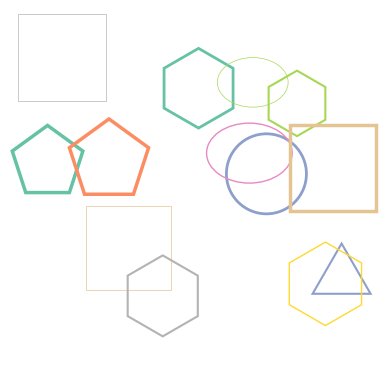[{"shape": "hexagon", "thickness": 2, "radius": 0.52, "center": [0.516, 0.771]}, {"shape": "pentagon", "thickness": 2.5, "radius": 0.48, "center": [0.124, 0.578]}, {"shape": "pentagon", "thickness": 2.5, "radius": 0.54, "center": [0.283, 0.583]}, {"shape": "circle", "thickness": 2, "radius": 0.52, "center": [0.692, 0.549]}, {"shape": "triangle", "thickness": 1.5, "radius": 0.43, "center": [0.887, 0.28]}, {"shape": "oval", "thickness": 1, "radius": 0.56, "center": [0.648, 0.602]}, {"shape": "oval", "thickness": 0.5, "radius": 0.46, "center": [0.656, 0.786]}, {"shape": "hexagon", "thickness": 1.5, "radius": 0.43, "center": [0.771, 0.731]}, {"shape": "hexagon", "thickness": 1, "radius": 0.54, "center": [0.845, 0.263]}, {"shape": "square", "thickness": 0.5, "radius": 0.55, "center": [0.334, 0.356]}, {"shape": "square", "thickness": 2.5, "radius": 0.56, "center": [0.865, 0.563]}, {"shape": "square", "thickness": 0.5, "radius": 0.57, "center": [0.161, 0.851]}, {"shape": "hexagon", "thickness": 1.5, "radius": 0.53, "center": [0.423, 0.231]}]